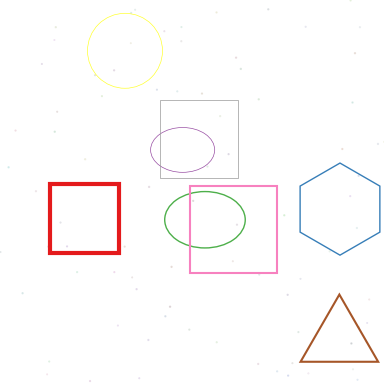[{"shape": "square", "thickness": 3, "radius": 0.45, "center": [0.221, 0.432]}, {"shape": "hexagon", "thickness": 1, "radius": 0.6, "center": [0.883, 0.457]}, {"shape": "oval", "thickness": 1, "radius": 0.52, "center": [0.532, 0.429]}, {"shape": "oval", "thickness": 0.5, "radius": 0.42, "center": [0.474, 0.611]}, {"shape": "circle", "thickness": 0.5, "radius": 0.49, "center": [0.325, 0.868]}, {"shape": "triangle", "thickness": 1.5, "radius": 0.58, "center": [0.881, 0.119]}, {"shape": "square", "thickness": 1.5, "radius": 0.57, "center": [0.606, 0.404]}, {"shape": "square", "thickness": 0.5, "radius": 0.51, "center": [0.517, 0.639]}]